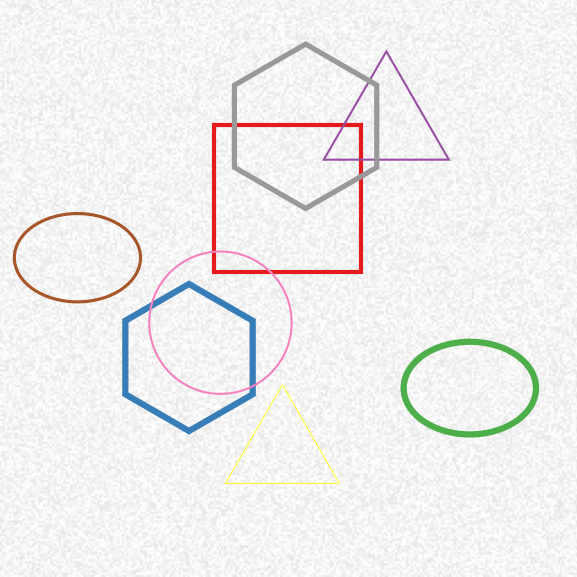[{"shape": "square", "thickness": 2, "radius": 0.63, "center": [0.498, 0.655]}, {"shape": "hexagon", "thickness": 3, "radius": 0.64, "center": [0.327, 0.38]}, {"shape": "oval", "thickness": 3, "radius": 0.57, "center": [0.814, 0.327]}, {"shape": "triangle", "thickness": 1, "radius": 0.62, "center": [0.669, 0.785]}, {"shape": "triangle", "thickness": 0.5, "radius": 0.57, "center": [0.489, 0.219]}, {"shape": "oval", "thickness": 1.5, "radius": 0.55, "center": [0.134, 0.553]}, {"shape": "circle", "thickness": 1, "radius": 0.62, "center": [0.382, 0.44]}, {"shape": "hexagon", "thickness": 2.5, "radius": 0.71, "center": [0.529, 0.78]}]